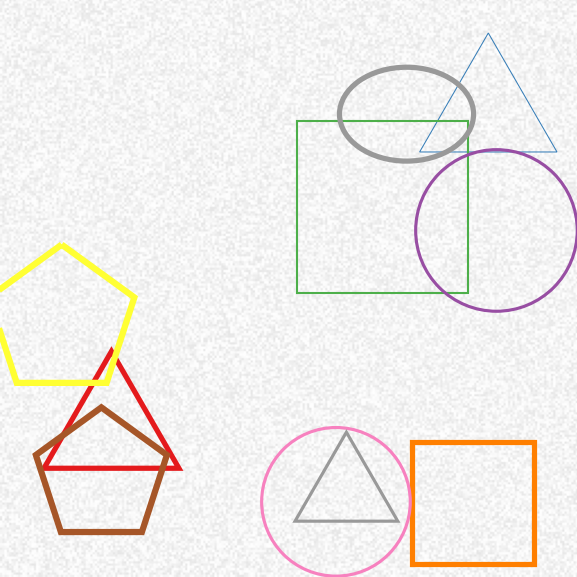[{"shape": "triangle", "thickness": 2.5, "radius": 0.67, "center": [0.193, 0.256]}, {"shape": "triangle", "thickness": 0.5, "radius": 0.69, "center": [0.846, 0.805]}, {"shape": "square", "thickness": 1, "radius": 0.74, "center": [0.662, 0.641]}, {"shape": "circle", "thickness": 1.5, "radius": 0.7, "center": [0.86, 0.6]}, {"shape": "square", "thickness": 2.5, "radius": 0.53, "center": [0.82, 0.127]}, {"shape": "pentagon", "thickness": 3, "radius": 0.66, "center": [0.107, 0.443]}, {"shape": "pentagon", "thickness": 3, "radius": 0.6, "center": [0.176, 0.174]}, {"shape": "circle", "thickness": 1.5, "radius": 0.64, "center": [0.582, 0.13]}, {"shape": "triangle", "thickness": 1.5, "radius": 0.51, "center": [0.6, 0.148]}, {"shape": "oval", "thickness": 2.5, "radius": 0.58, "center": [0.704, 0.801]}]